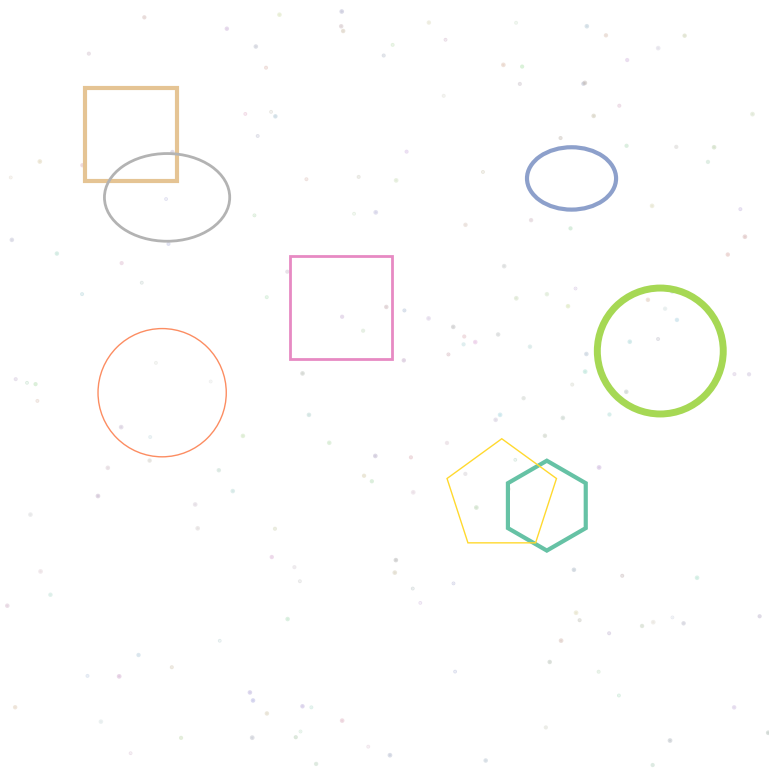[{"shape": "hexagon", "thickness": 1.5, "radius": 0.29, "center": [0.71, 0.343]}, {"shape": "circle", "thickness": 0.5, "radius": 0.42, "center": [0.211, 0.49]}, {"shape": "oval", "thickness": 1.5, "radius": 0.29, "center": [0.742, 0.768]}, {"shape": "square", "thickness": 1, "radius": 0.33, "center": [0.443, 0.601]}, {"shape": "circle", "thickness": 2.5, "radius": 0.41, "center": [0.858, 0.544]}, {"shape": "pentagon", "thickness": 0.5, "radius": 0.37, "center": [0.652, 0.355]}, {"shape": "square", "thickness": 1.5, "radius": 0.3, "center": [0.17, 0.825]}, {"shape": "oval", "thickness": 1, "radius": 0.41, "center": [0.217, 0.744]}]